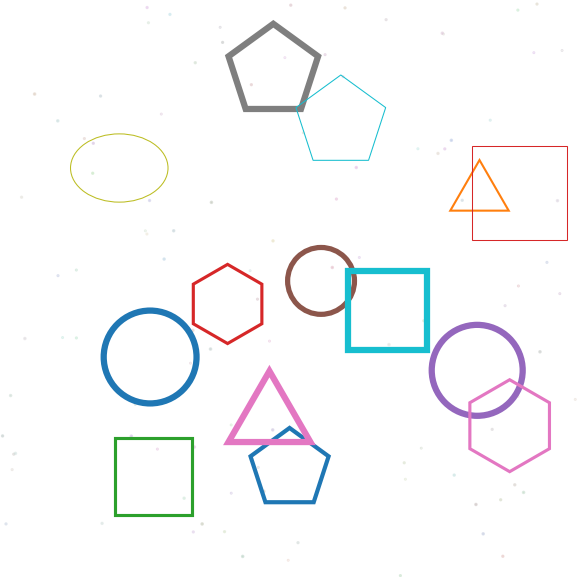[{"shape": "circle", "thickness": 3, "radius": 0.4, "center": [0.26, 0.381]}, {"shape": "pentagon", "thickness": 2, "radius": 0.36, "center": [0.501, 0.187]}, {"shape": "triangle", "thickness": 1, "radius": 0.29, "center": [0.83, 0.664]}, {"shape": "square", "thickness": 1.5, "radius": 0.33, "center": [0.266, 0.174]}, {"shape": "square", "thickness": 0.5, "radius": 0.41, "center": [0.9, 0.665]}, {"shape": "hexagon", "thickness": 1.5, "radius": 0.34, "center": [0.394, 0.473]}, {"shape": "circle", "thickness": 3, "radius": 0.39, "center": [0.826, 0.358]}, {"shape": "circle", "thickness": 2.5, "radius": 0.29, "center": [0.556, 0.513]}, {"shape": "hexagon", "thickness": 1.5, "radius": 0.4, "center": [0.883, 0.262]}, {"shape": "triangle", "thickness": 3, "radius": 0.41, "center": [0.467, 0.275]}, {"shape": "pentagon", "thickness": 3, "radius": 0.41, "center": [0.473, 0.876]}, {"shape": "oval", "thickness": 0.5, "radius": 0.42, "center": [0.207, 0.708]}, {"shape": "square", "thickness": 3, "radius": 0.34, "center": [0.671, 0.461]}, {"shape": "pentagon", "thickness": 0.5, "radius": 0.41, "center": [0.59, 0.788]}]